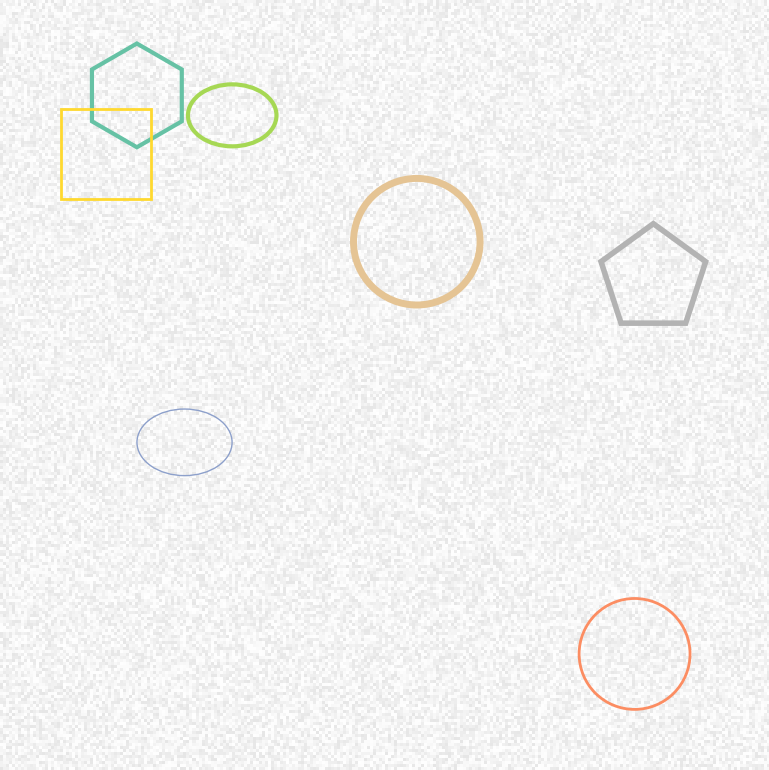[{"shape": "hexagon", "thickness": 1.5, "radius": 0.34, "center": [0.178, 0.876]}, {"shape": "circle", "thickness": 1, "radius": 0.36, "center": [0.824, 0.151]}, {"shape": "oval", "thickness": 0.5, "radius": 0.31, "center": [0.24, 0.426]}, {"shape": "oval", "thickness": 1.5, "radius": 0.29, "center": [0.302, 0.85]}, {"shape": "square", "thickness": 1, "radius": 0.29, "center": [0.138, 0.8]}, {"shape": "circle", "thickness": 2.5, "radius": 0.41, "center": [0.541, 0.686]}, {"shape": "pentagon", "thickness": 2, "radius": 0.36, "center": [0.848, 0.638]}]